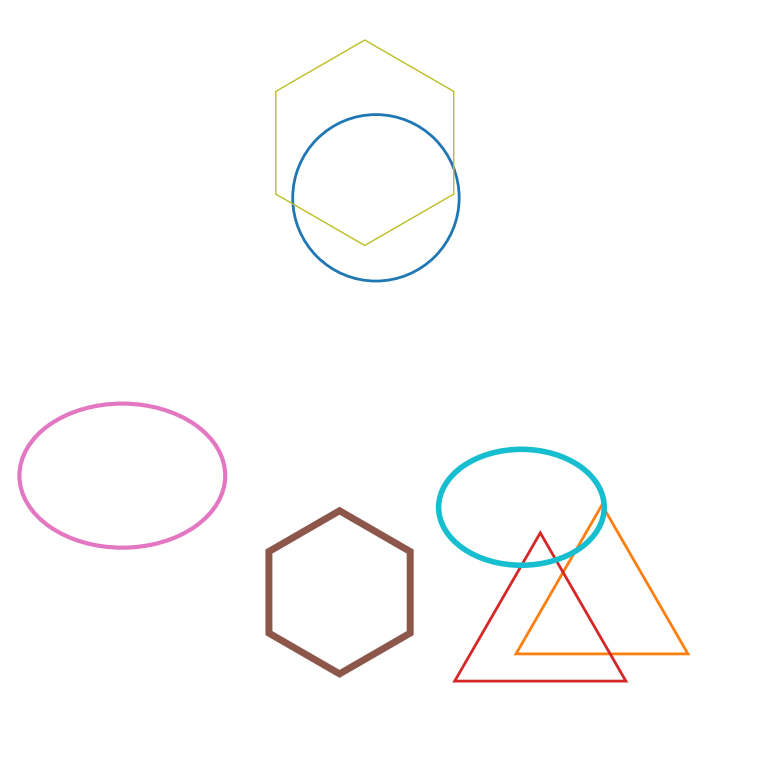[{"shape": "circle", "thickness": 1, "radius": 0.54, "center": [0.488, 0.743]}, {"shape": "triangle", "thickness": 1, "radius": 0.64, "center": [0.782, 0.215]}, {"shape": "triangle", "thickness": 1, "radius": 0.64, "center": [0.702, 0.18]}, {"shape": "hexagon", "thickness": 2.5, "radius": 0.53, "center": [0.441, 0.231]}, {"shape": "oval", "thickness": 1.5, "radius": 0.67, "center": [0.159, 0.382]}, {"shape": "hexagon", "thickness": 0.5, "radius": 0.67, "center": [0.474, 0.815]}, {"shape": "oval", "thickness": 2, "radius": 0.54, "center": [0.677, 0.341]}]